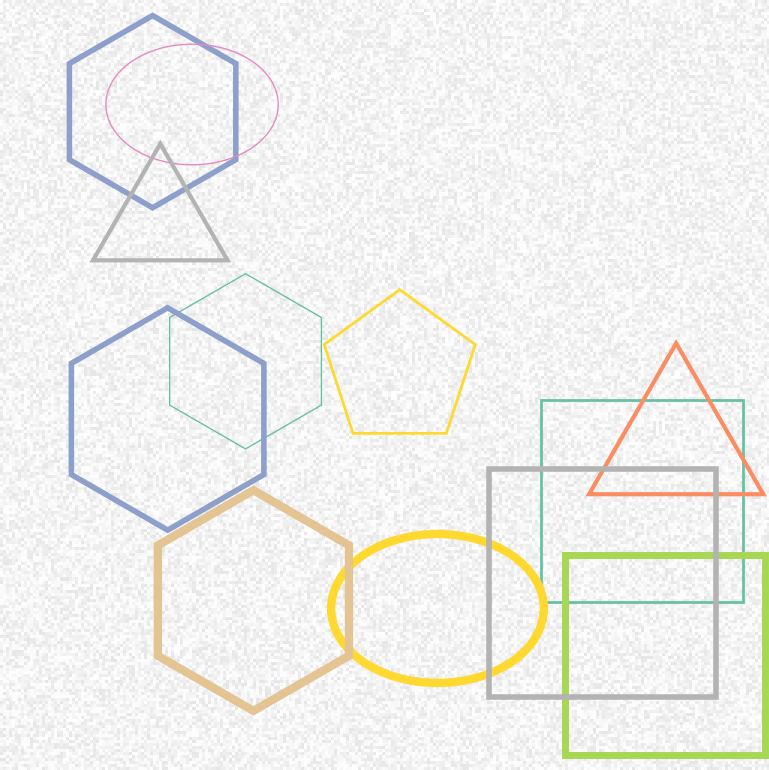[{"shape": "square", "thickness": 1, "radius": 0.66, "center": [0.834, 0.35]}, {"shape": "hexagon", "thickness": 0.5, "radius": 0.57, "center": [0.319, 0.531]}, {"shape": "triangle", "thickness": 1.5, "radius": 0.65, "center": [0.878, 0.423]}, {"shape": "hexagon", "thickness": 2, "radius": 0.72, "center": [0.218, 0.456]}, {"shape": "hexagon", "thickness": 2, "radius": 0.62, "center": [0.198, 0.855]}, {"shape": "oval", "thickness": 0.5, "radius": 0.56, "center": [0.249, 0.864]}, {"shape": "square", "thickness": 2.5, "radius": 0.65, "center": [0.864, 0.15]}, {"shape": "pentagon", "thickness": 1, "radius": 0.52, "center": [0.519, 0.521]}, {"shape": "oval", "thickness": 3, "radius": 0.69, "center": [0.568, 0.21]}, {"shape": "hexagon", "thickness": 3, "radius": 0.72, "center": [0.329, 0.22]}, {"shape": "triangle", "thickness": 1.5, "radius": 0.5, "center": [0.208, 0.712]}, {"shape": "square", "thickness": 2, "radius": 0.74, "center": [0.782, 0.243]}]